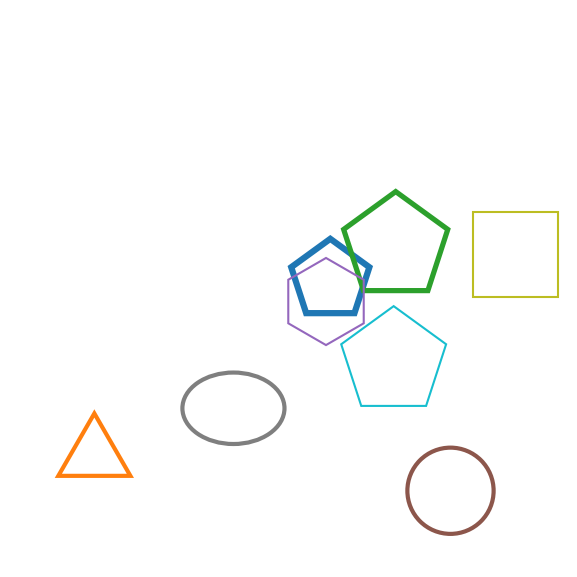[{"shape": "pentagon", "thickness": 3, "radius": 0.36, "center": [0.572, 0.514]}, {"shape": "triangle", "thickness": 2, "radius": 0.36, "center": [0.163, 0.211]}, {"shape": "pentagon", "thickness": 2.5, "radius": 0.47, "center": [0.685, 0.573]}, {"shape": "hexagon", "thickness": 1, "radius": 0.38, "center": [0.565, 0.477]}, {"shape": "circle", "thickness": 2, "radius": 0.37, "center": [0.78, 0.149]}, {"shape": "oval", "thickness": 2, "radius": 0.44, "center": [0.404, 0.292]}, {"shape": "square", "thickness": 1, "radius": 0.37, "center": [0.892, 0.559]}, {"shape": "pentagon", "thickness": 1, "radius": 0.48, "center": [0.682, 0.374]}]